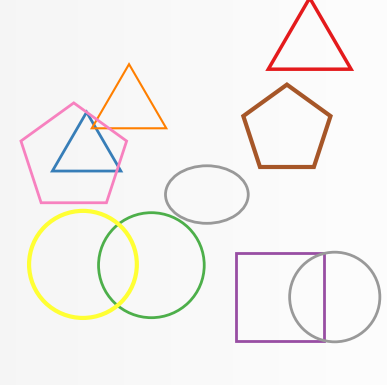[{"shape": "triangle", "thickness": 2.5, "radius": 0.62, "center": [0.799, 0.882]}, {"shape": "triangle", "thickness": 2, "radius": 0.51, "center": [0.224, 0.607]}, {"shape": "circle", "thickness": 2, "radius": 0.68, "center": [0.391, 0.311]}, {"shape": "square", "thickness": 2, "radius": 0.57, "center": [0.722, 0.229]}, {"shape": "triangle", "thickness": 1.5, "radius": 0.55, "center": [0.333, 0.722]}, {"shape": "circle", "thickness": 3, "radius": 0.7, "center": [0.214, 0.313]}, {"shape": "pentagon", "thickness": 3, "radius": 0.59, "center": [0.74, 0.662]}, {"shape": "pentagon", "thickness": 2, "radius": 0.72, "center": [0.19, 0.589]}, {"shape": "oval", "thickness": 2, "radius": 0.53, "center": [0.534, 0.495]}, {"shape": "circle", "thickness": 2, "radius": 0.58, "center": [0.864, 0.229]}]